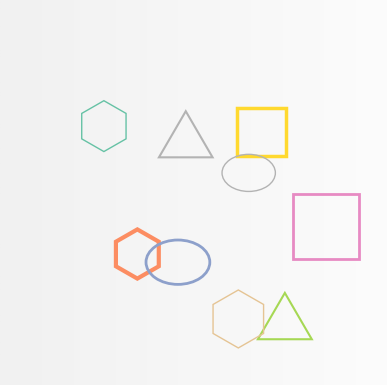[{"shape": "hexagon", "thickness": 1, "radius": 0.33, "center": [0.268, 0.672]}, {"shape": "hexagon", "thickness": 3, "radius": 0.32, "center": [0.354, 0.34]}, {"shape": "oval", "thickness": 2, "radius": 0.41, "center": [0.459, 0.319]}, {"shape": "square", "thickness": 2, "radius": 0.42, "center": [0.841, 0.412]}, {"shape": "triangle", "thickness": 1.5, "radius": 0.4, "center": [0.735, 0.159]}, {"shape": "square", "thickness": 2.5, "radius": 0.31, "center": [0.676, 0.656]}, {"shape": "hexagon", "thickness": 1, "radius": 0.38, "center": [0.615, 0.172]}, {"shape": "triangle", "thickness": 1.5, "radius": 0.4, "center": [0.479, 0.631]}, {"shape": "oval", "thickness": 1, "radius": 0.34, "center": [0.642, 0.551]}]